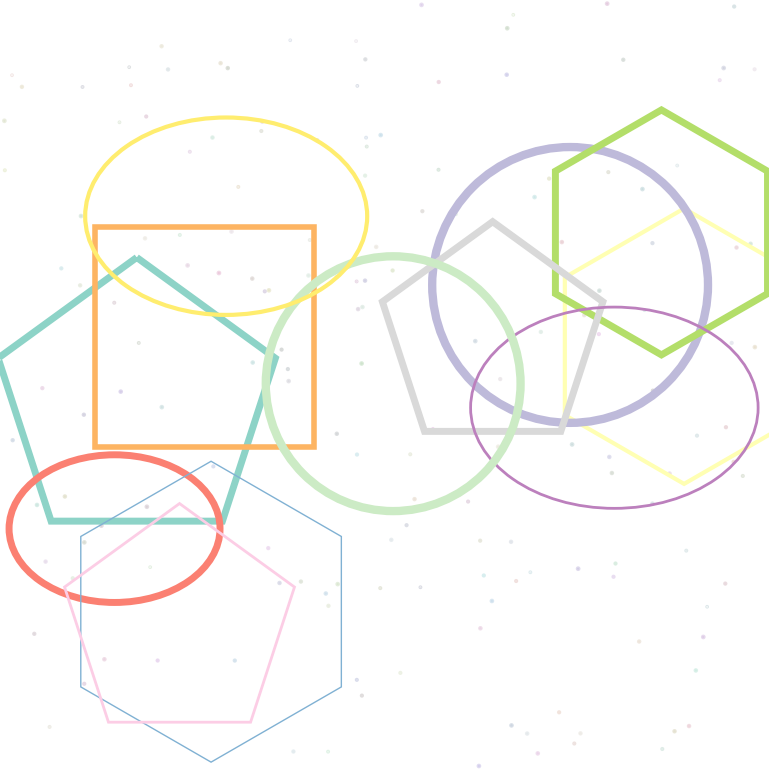[{"shape": "pentagon", "thickness": 2.5, "radius": 0.95, "center": [0.178, 0.476]}, {"shape": "hexagon", "thickness": 1.5, "radius": 0.89, "center": [0.888, 0.55]}, {"shape": "circle", "thickness": 3, "radius": 0.9, "center": [0.74, 0.63]}, {"shape": "oval", "thickness": 2.5, "radius": 0.68, "center": [0.149, 0.313]}, {"shape": "hexagon", "thickness": 0.5, "radius": 0.98, "center": [0.274, 0.206]}, {"shape": "square", "thickness": 2, "radius": 0.71, "center": [0.266, 0.563]}, {"shape": "hexagon", "thickness": 2.5, "radius": 0.8, "center": [0.859, 0.698]}, {"shape": "pentagon", "thickness": 1, "radius": 0.78, "center": [0.233, 0.189]}, {"shape": "pentagon", "thickness": 2.5, "radius": 0.75, "center": [0.64, 0.562]}, {"shape": "oval", "thickness": 1, "radius": 0.93, "center": [0.798, 0.47]}, {"shape": "circle", "thickness": 3, "radius": 0.83, "center": [0.511, 0.502]}, {"shape": "oval", "thickness": 1.5, "radius": 0.92, "center": [0.294, 0.719]}]